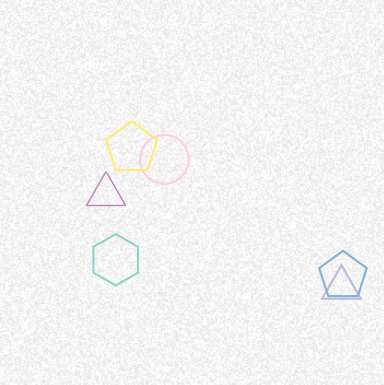[{"shape": "hexagon", "thickness": 1.5, "radius": 0.33, "center": [0.301, 0.325]}, {"shape": "triangle", "thickness": 1.5, "radius": 0.29, "center": [0.887, 0.253]}, {"shape": "pentagon", "thickness": 1.5, "radius": 0.33, "center": [0.891, 0.283]}, {"shape": "circle", "thickness": 1.5, "radius": 0.32, "center": [0.427, 0.586]}, {"shape": "triangle", "thickness": 1, "radius": 0.29, "center": [0.275, 0.496]}, {"shape": "pentagon", "thickness": 1.5, "radius": 0.35, "center": [0.342, 0.615]}]